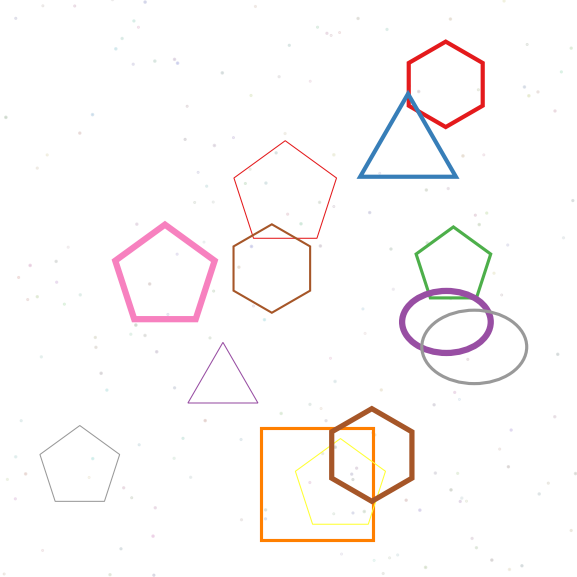[{"shape": "hexagon", "thickness": 2, "radius": 0.37, "center": [0.772, 0.853]}, {"shape": "pentagon", "thickness": 0.5, "radius": 0.47, "center": [0.494, 0.662]}, {"shape": "triangle", "thickness": 2, "radius": 0.48, "center": [0.707, 0.741]}, {"shape": "pentagon", "thickness": 1.5, "radius": 0.34, "center": [0.785, 0.538]}, {"shape": "oval", "thickness": 3, "radius": 0.38, "center": [0.773, 0.442]}, {"shape": "triangle", "thickness": 0.5, "radius": 0.35, "center": [0.386, 0.336]}, {"shape": "square", "thickness": 1.5, "radius": 0.48, "center": [0.548, 0.16]}, {"shape": "pentagon", "thickness": 0.5, "radius": 0.41, "center": [0.589, 0.158]}, {"shape": "hexagon", "thickness": 1, "radius": 0.38, "center": [0.471, 0.534]}, {"shape": "hexagon", "thickness": 2.5, "radius": 0.4, "center": [0.644, 0.211]}, {"shape": "pentagon", "thickness": 3, "radius": 0.45, "center": [0.286, 0.52]}, {"shape": "pentagon", "thickness": 0.5, "radius": 0.36, "center": [0.138, 0.19]}, {"shape": "oval", "thickness": 1.5, "radius": 0.45, "center": [0.821, 0.398]}]